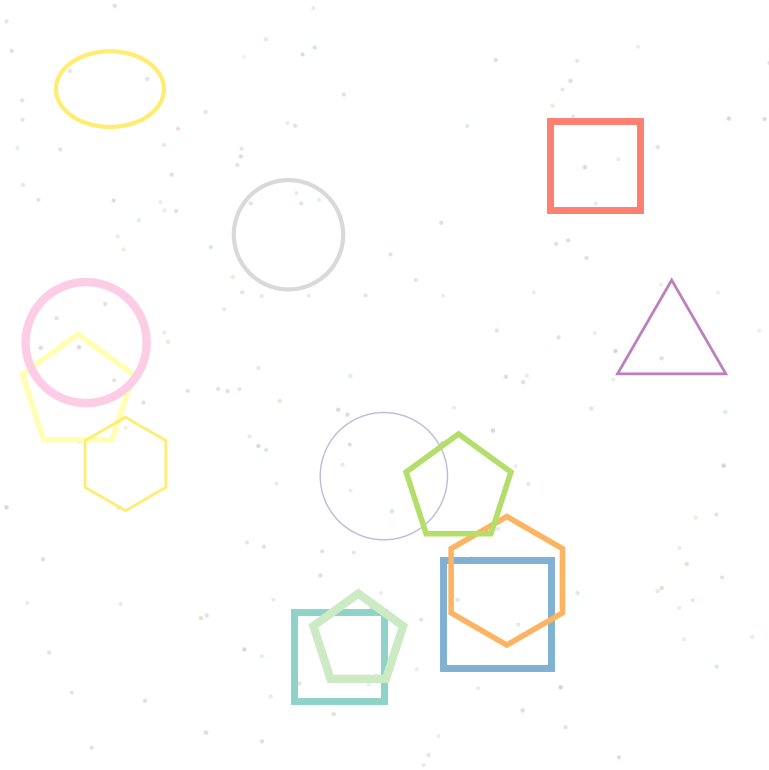[{"shape": "square", "thickness": 2.5, "radius": 0.29, "center": [0.44, 0.147]}, {"shape": "pentagon", "thickness": 2, "radius": 0.38, "center": [0.101, 0.49]}, {"shape": "circle", "thickness": 0.5, "radius": 0.41, "center": [0.499, 0.382]}, {"shape": "square", "thickness": 2.5, "radius": 0.29, "center": [0.773, 0.785]}, {"shape": "square", "thickness": 2.5, "radius": 0.35, "center": [0.645, 0.202]}, {"shape": "hexagon", "thickness": 2, "radius": 0.42, "center": [0.658, 0.246]}, {"shape": "pentagon", "thickness": 2, "radius": 0.36, "center": [0.595, 0.365]}, {"shape": "circle", "thickness": 3, "radius": 0.39, "center": [0.112, 0.555]}, {"shape": "circle", "thickness": 1.5, "radius": 0.36, "center": [0.375, 0.695]}, {"shape": "triangle", "thickness": 1, "radius": 0.41, "center": [0.872, 0.555]}, {"shape": "pentagon", "thickness": 3, "radius": 0.31, "center": [0.465, 0.168]}, {"shape": "hexagon", "thickness": 1, "radius": 0.3, "center": [0.163, 0.397]}, {"shape": "oval", "thickness": 1.5, "radius": 0.35, "center": [0.143, 0.884]}]